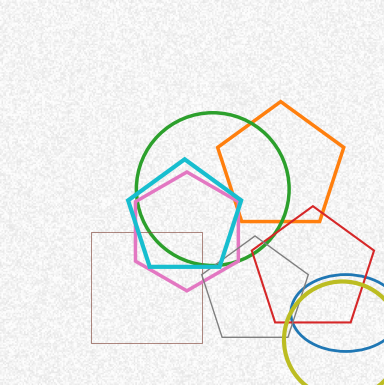[{"shape": "oval", "thickness": 2, "radius": 0.71, "center": [0.898, 0.187]}, {"shape": "pentagon", "thickness": 2.5, "radius": 0.86, "center": [0.729, 0.564]}, {"shape": "circle", "thickness": 2.5, "radius": 0.99, "center": [0.553, 0.509]}, {"shape": "pentagon", "thickness": 1.5, "radius": 0.83, "center": [0.813, 0.298]}, {"shape": "square", "thickness": 0.5, "radius": 0.72, "center": [0.381, 0.253]}, {"shape": "hexagon", "thickness": 2.5, "radius": 0.77, "center": [0.485, 0.399]}, {"shape": "pentagon", "thickness": 1, "radius": 0.73, "center": [0.662, 0.242]}, {"shape": "circle", "thickness": 3, "radius": 0.76, "center": [0.89, 0.117]}, {"shape": "pentagon", "thickness": 3, "radius": 0.77, "center": [0.48, 0.432]}]